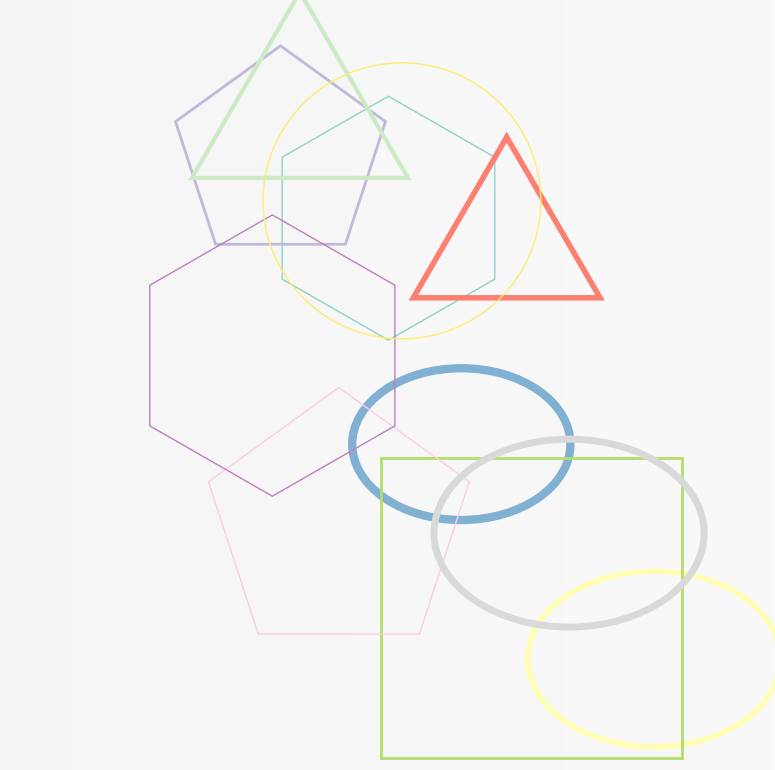[{"shape": "hexagon", "thickness": 0.5, "radius": 0.79, "center": [0.501, 0.717]}, {"shape": "oval", "thickness": 2, "radius": 0.81, "center": [0.844, 0.144]}, {"shape": "pentagon", "thickness": 1, "radius": 0.71, "center": [0.362, 0.798]}, {"shape": "triangle", "thickness": 2, "radius": 0.7, "center": [0.654, 0.683]}, {"shape": "oval", "thickness": 3, "radius": 0.7, "center": [0.595, 0.423]}, {"shape": "square", "thickness": 1, "radius": 0.97, "center": [0.686, 0.21]}, {"shape": "pentagon", "thickness": 0.5, "radius": 0.88, "center": [0.437, 0.32]}, {"shape": "oval", "thickness": 2.5, "radius": 0.87, "center": [0.734, 0.308]}, {"shape": "hexagon", "thickness": 0.5, "radius": 0.91, "center": [0.351, 0.538]}, {"shape": "triangle", "thickness": 1.5, "radius": 0.8, "center": [0.387, 0.849]}, {"shape": "circle", "thickness": 0.5, "radius": 0.9, "center": [0.519, 0.739]}]